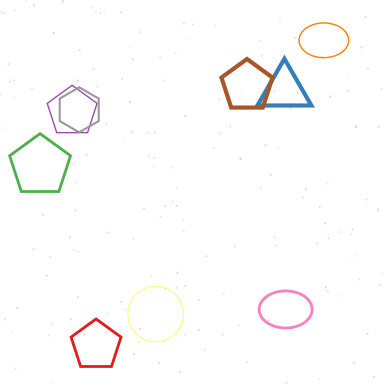[{"shape": "pentagon", "thickness": 2, "radius": 0.34, "center": [0.25, 0.103]}, {"shape": "triangle", "thickness": 3, "radius": 0.4, "center": [0.739, 0.766]}, {"shape": "pentagon", "thickness": 2, "radius": 0.42, "center": [0.104, 0.57]}, {"shape": "pentagon", "thickness": 1, "radius": 0.34, "center": [0.187, 0.71]}, {"shape": "oval", "thickness": 1, "radius": 0.32, "center": [0.841, 0.895]}, {"shape": "circle", "thickness": 0.5, "radius": 0.36, "center": [0.404, 0.184]}, {"shape": "pentagon", "thickness": 3, "radius": 0.35, "center": [0.642, 0.777]}, {"shape": "oval", "thickness": 2, "radius": 0.34, "center": [0.742, 0.196]}, {"shape": "hexagon", "thickness": 1.5, "radius": 0.29, "center": [0.206, 0.715]}]